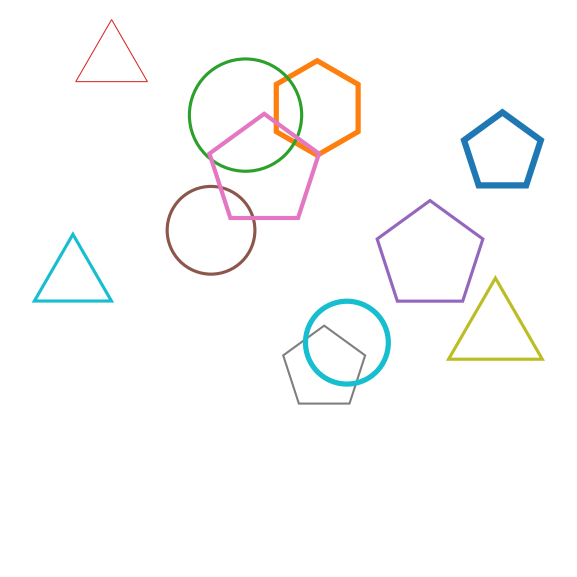[{"shape": "pentagon", "thickness": 3, "radius": 0.35, "center": [0.87, 0.735]}, {"shape": "hexagon", "thickness": 2.5, "radius": 0.41, "center": [0.549, 0.812]}, {"shape": "circle", "thickness": 1.5, "radius": 0.49, "center": [0.425, 0.8]}, {"shape": "triangle", "thickness": 0.5, "radius": 0.36, "center": [0.193, 0.894]}, {"shape": "pentagon", "thickness": 1.5, "radius": 0.48, "center": [0.745, 0.556]}, {"shape": "circle", "thickness": 1.5, "radius": 0.38, "center": [0.365, 0.6]}, {"shape": "pentagon", "thickness": 2, "radius": 0.5, "center": [0.457, 0.702]}, {"shape": "pentagon", "thickness": 1, "radius": 0.37, "center": [0.561, 0.361]}, {"shape": "triangle", "thickness": 1.5, "radius": 0.47, "center": [0.858, 0.424]}, {"shape": "triangle", "thickness": 1.5, "radius": 0.39, "center": [0.126, 0.516]}, {"shape": "circle", "thickness": 2.5, "radius": 0.36, "center": [0.601, 0.406]}]